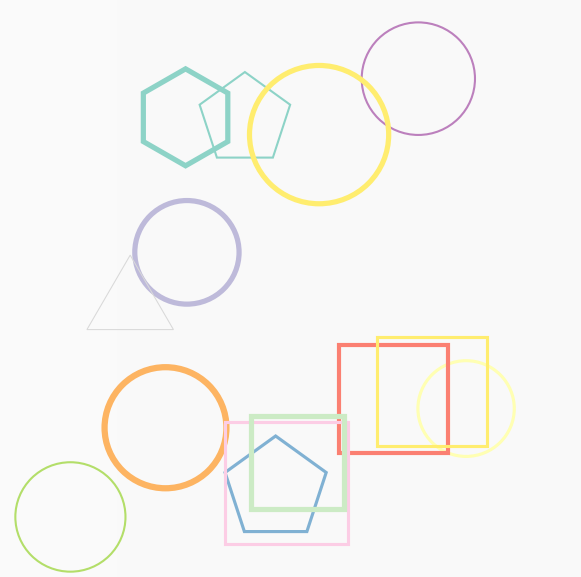[{"shape": "hexagon", "thickness": 2.5, "radius": 0.42, "center": [0.319, 0.796]}, {"shape": "pentagon", "thickness": 1, "radius": 0.41, "center": [0.421, 0.792]}, {"shape": "circle", "thickness": 1.5, "radius": 0.41, "center": [0.802, 0.292]}, {"shape": "circle", "thickness": 2.5, "radius": 0.45, "center": [0.322, 0.562]}, {"shape": "square", "thickness": 2, "radius": 0.47, "center": [0.677, 0.309]}, {"shape": "pentagon", "thickness": 1.5, "radius": 0.46, "center": [0.474, 0.153]}, {"shape": "circle", "thickness": 3, "radius": 0.52, "center": [0.285, 0.258]}, {"shape": "circle", "thickness": 1, "radius": 0.47, "center": [0.121, 0.104]}, {"shape": "square", "thickness": 1.5, "radius": 0.53, "center": [0.493, 0.163]}, {"shape": "triangle", "thickness": 0.5, "radius": 0.43, "center": [0.224, 0.471]}, {"shape": "circle", "thickness": 1, "radius": 0.49, "center": [0.72, 0.863]}, {"shape": "square", "thickness": 2.5, "radius": 0.4, "center": [0.511, 0.198]}, {"shape": "square", "thickness": 1.5, "radius": 0.47, "center": [0.743, 0.322]}, {"shape": "circle", "thickness": 2.5, "radius": 0.6, "center": [0.549, 0.766]}]